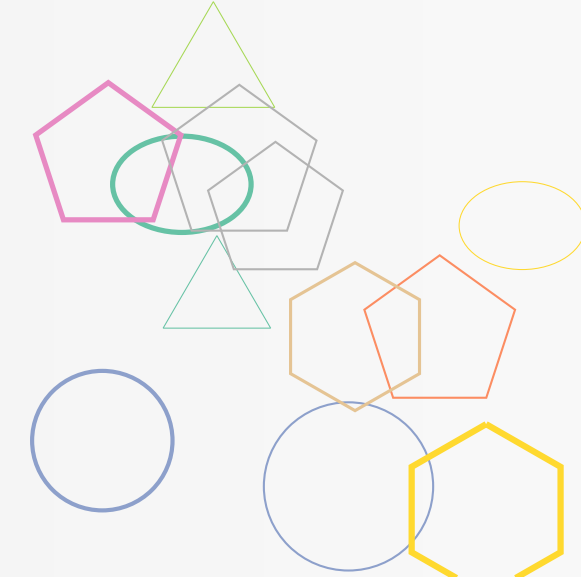[{"shape": "triangle", "thickness": 0.5, "radius": 0.53, "center": [0.373, 0.484]}, {"shape": "oval", "thickness": 2.5, "radius": 0.6, "center": [0.313, 0.68]}, {"shape": "pentagon", "thickness": 1, "radius": 0.68, "center": [0.756, 0.421]}, {"shape": "circle", "thickness": 2, "radius": 0.6, "center": [0.176, 0.236]}, {"shape": "circle", "thickness": 1, "radius": 0.73, "center": [0.6, 0.157]}, {"shape": "pentagon", "thickness": 2.5, "radius": 0.66, "center": [0.186, 0.725]}, {"shape": "triangle", "thickness": 0.5, "radius": 0.61, "center": [0.367, 0.874]}, {"shape": "oval", "thickness": 0.5, "radius": 0.54, "center": [0.899, 0.608]}, {"shape": "hexagon", "thickness": 3, "radius": 0.74, "center": [0.836, 0.117]}, {"shape": "hexagon", "thickness": 1.5, "radius": 0.64, "center": [0.611, 0.416]}, {"shape": "pentagon", "thickness": 1, "radius": 0.61, "center": [0.474, 0.632]}, {"shape": "pentagon", "thickness": 1, "radius": 0.7, "center": [0.412, 0.713]}]